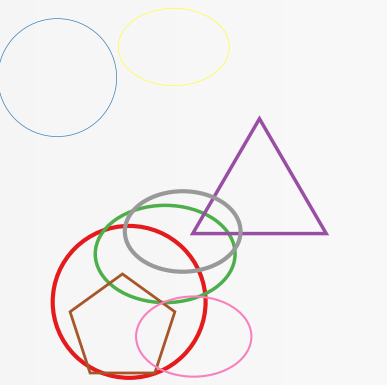[{"shape": "circle", "thickness": 3, "radius": 0.99, "center": [0.333, 0.216]}, {"shape": "circle", "thickness": 0.5, "radius": 0.77, "center": [0.148, 0.798]}, {"shape": "oval", "thickness": 2.5, "radius": 0.9, "center": [0.426, 0.34]}, {"shape": "triangle", "thickness": 2.5, "radius": 0.99, "center": [0.67, 0.493]}, {"shape": "oval", "thickness": 0.5, "radius": 0.72, "center": [0.448, 0.878]}, {"shape": "pentagon", "thickness": 2, "radius": 0.71, "center": [0.316, 0.146]}, {"shape": "oval", "thickness": 1.5, "radius": 0.74, "center": [0.5, 0.126]}, {"shape": "oval", "thickness": 3, "radius": 0.75, "center": [0.471, 0.399]}]